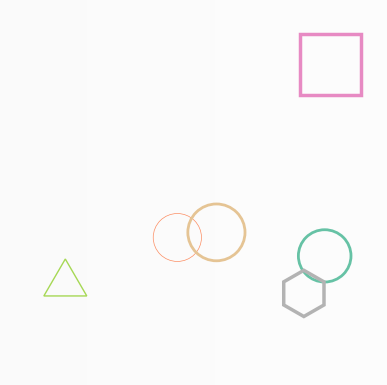[{"shape": "circle", "thickness": 2, "radius": 0.34, "center": [0.838, 0.335]}, {"shape": "circle", "thickness": 0.5, "radius": 0.31, "center": [0.458, 0.383]}, {"shape": "square", "thickness": 2.5, "radius": 0.4, "center": [0.853, 0.832]}, {"shape": "triangle", "thickness": 1, "radius": 0.32, "center": [0.169, 0.263]}, {"shape": "circle", "thickness": 2, "radius": 0.37, "center": [0.559, 0.396]}, {"shape": "hexagon", "thickness": 2.5, "radius": 0.3, "center": [0.784, 0.238]}]